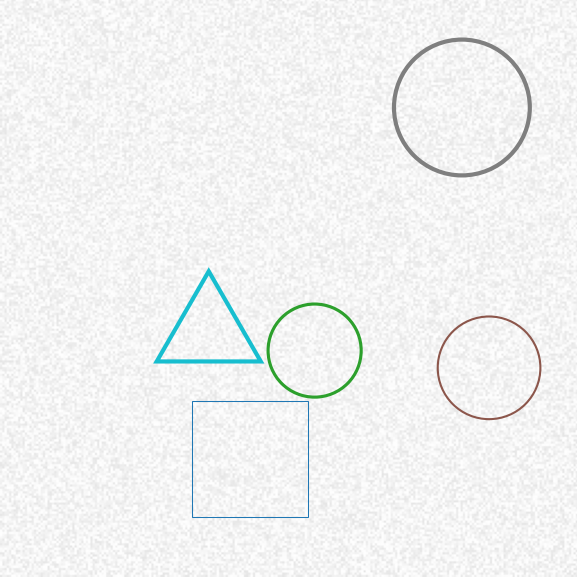[{"shape": "square", "thickness": 0.5, "radius": 0.5, "center": [0.433, 0.204]}, {"shape": "circle", "thickness": 1.5, "radius": 0.4, "center": [0.545, 0.392]}, {"shape": "circle", "thickness": 1, "radius": 0.44, "center": [0.847, 0.362]}, {"shape": "circle", "thickness": 2, "radius": 0.59, "center": [0.8, 0.813]}, {"shape": "triangle", "thickness": 2, "radius": 0.52, "center": [0.361, 0.425]}]